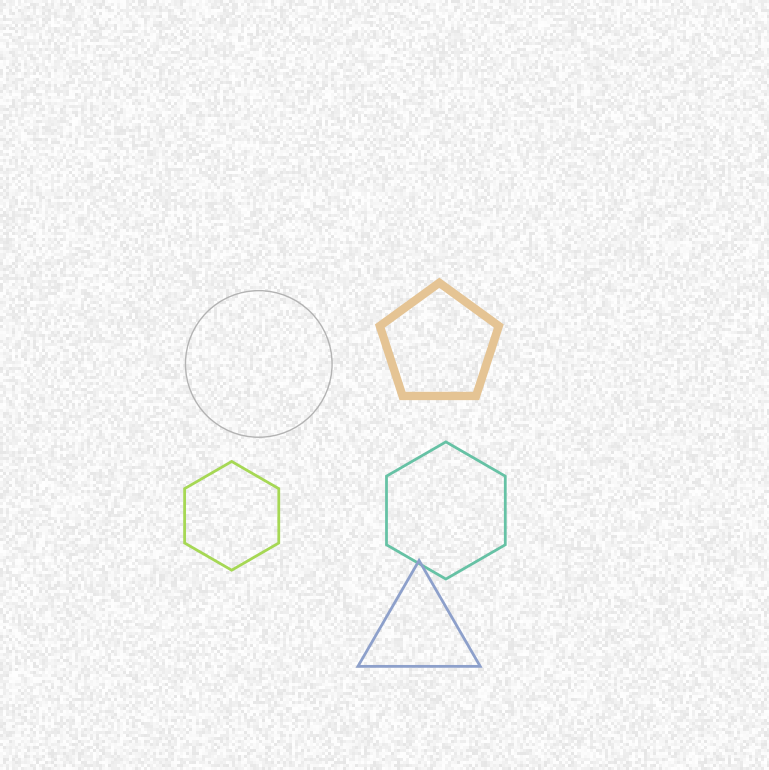[{"shape": "hexagon", "thickness": 1, "radius": 0.45, "center": [0.579, 0.337]}, {"shape": "triangle", "thickness": 1, "radius": 0.46, "center": [0.544, 0.18]}, {"shape": "hexagon", "thickness": 1, "radius": 0.35, "center": [0.301, 0.33]}, {"shape": "pentagon", "thickness": 3, "radius": 0.41, "center": [0.571, 0.552]}, {"shape": "circle", "thickness": 0.5, "radius": 0.48, "center": [0.336, 0.527]}]